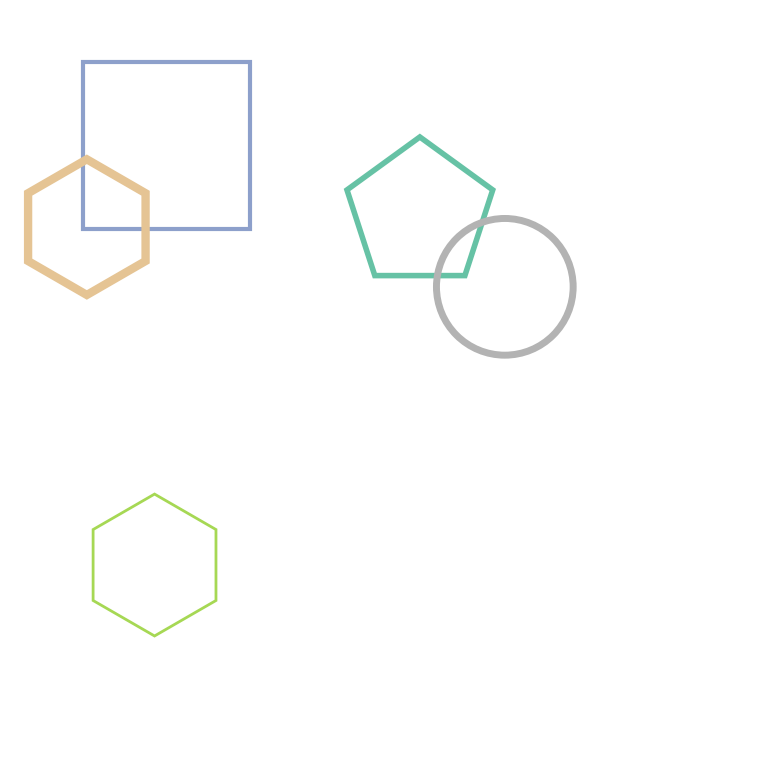[{"shape": "pentagon", "thickness": 2, "radius": 0.5, "center": [0.545, 0.723]}, {"shape": "square", "thickness": 1.5, "radius": 0.54, "center": [0.216, 0.811]}, {"shape": "hexagon", "thickness": 1, "radius": 0.46, "center": [0.201, 0.266]}, {"shape": "hexagon", "thickness": 3, "radius": 0.44, "center": [0.113, 0.705]}, {"shape": "circle", "thickness": 2.5, "radius": 0.44, "center": [0.656, 0.628]}]